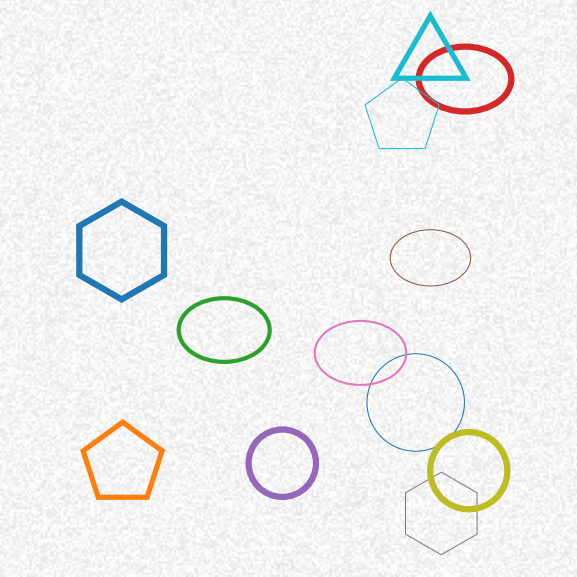[{"shape": "hexagon", "thickness": 3, "radius": 0.42, "center": [0.211, 0.565]}, {"shape": "circle", "thickness": 0.5, "radius": 0.42, "center": [0.72, 0.302]}, {"shape": "pentagon", "thickness": 2.5, "radius": 0.36, "center": [0.212, 0.196]}, {"shape": "oval", "thickness": 2, "radius": 0.39, "center": [0.388, 0.428]}, {"shape": "oval", "thickness": 3, "radius": 0.4, "center": [0.805, 0.862]}, {"shape": "circle", "thickness": 3, "radius": 0.29, "center": [0.489, 0.197]}, {"shape": "oval", "thickness": 0.5, "radius": 0.35, "center": [0.745, 0.553]}, {"shape": "oval", "thickness": 1, "radius": 0.4, "center": [0.624, 0.388]}, {"shape": "hexagon", "thickness": 0.5, "radius": 0.36, "center": [0.764, 0.11]}, {"shape": "circle", "thickness": 3, "radius": 0.33, "center": [0.812, 0.184]}, {"shape": "triangle", "thickness": 2.5, "radius": 0.36, "center": [0.745, 0.9]}, {"shape": "pentagon", "thickness": 0.5, "radius": 0.34, "center": [0.696, 0.797]}]